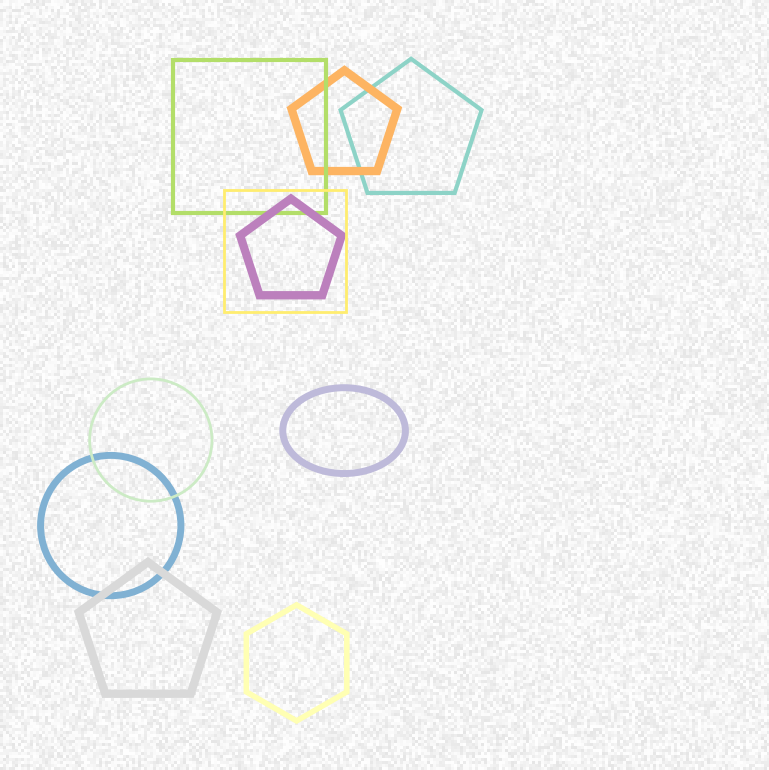[{"shape": "pentagon", "thickness": 1.5, "radius": 0.48, "center": [0.534, 0.827]}, {"shape": "hexagon", "thickness": 2, "radius": 0.38, "center": [0.385, 0.139]}, {"shape": "oval", "thickness": 2.5, "radius": 0.4, "center": [0.447, 0.441]}, {"shape": "circle", "thickness": 2.5, "radius": 0.46, "center": [0.144, 0.317]}, {"shape": "pentagon", "thickness": 3, "radius": 0.36, "center": [0.447, 0.836]}, {"shape": "square", "thickness": 1.5, "radius": 0.5, "center": [0.324, 0.823]}, {"shape": "pentagon", "thickness": 3, "radius": 0.47, "center": [0.192, 0.176]}, {"shape": "pentagon", "thickness": 3, "radius": 0.35, "center": [0.378, 0.673]}, {"shape": "circle", "thickness": 1, "radius": 0.4, "center": [0.196, 0.429]}, {"shape": "square", "thickness": 1, "radius": 0.4, "center": [0.37, 0.674]}]